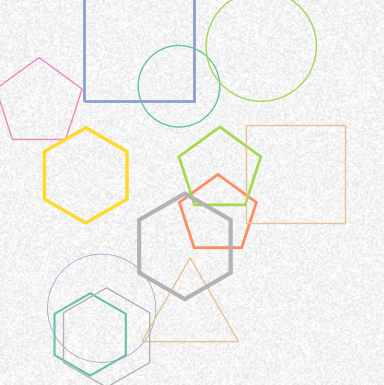[{"shape": "circle", "thickness": 1, "radius": 0.53, "center": [0.465, 0.776]}, {"shape": "hexagon", "thickness": 1.5, "radius": 0.53, "center": [0.234, 0.131]}, {"shape": "pentagon", "thickness": 2, "radius": 0.53, "center": [0.566, 0.442]}, {"shape": "circle", "thickness": 0.5, "radius": 0.7, "center": [0.264, 0.199]}, {"shape": "square", "thickness": 2, "radius": 0.71, "center": [0.361, 0.881]}, {"shape": "pentagon", "thickness": 1, "radius": 0.59, "center": [0.101, 0.733]}, {"shape": "pentagon", "thickness": 2, "radius": 0.56, "center": [0.571, 0.558]}, {"shape": "circle", "thickness": 1, "radius": 0.72, "center": [0.679, 0.88]}, {"shape": "hexagon", "thickness": 2.5, "radius": 0.62, "center": [0.223, 0.545]}, {"shape": "square", "thickness": 1, "radius": 0.64, "center": [0.768, 0.548]}, {"shape": "triangle", "thickness": 1, "radius": 0.73, "center": [0.494, 0.185]}, {"shape": "hexagon", "thickness": 1, "radius": 0.65, "center": [0.277, 0.123]}, {"shape": "hexagon", "thickness": 3, "radius": 0.69, "center": [0.48, 0.36]}]